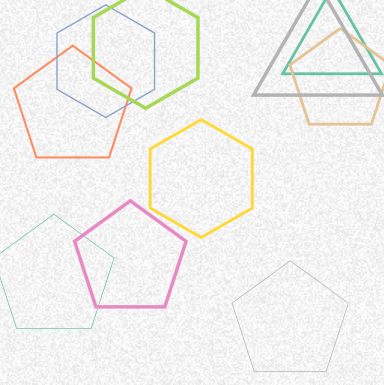[{"shape": "pentagon", "thickness": 0.5, "radius": 0.82, "center": [0.14, 0.279]}, {"shape": "triangle", "thickness": 2, "radius": 0.74, "center": [0.863, 0.883]}, {"shape": "pentagon", "thickness": 1.5, "radius": 0.8, "center": [0.189, 0.721]}, {"shape": "hexagon", "thickness": 1, "radius": 0.73, "center": [0.275, 0.841]}, {"shape": "pentagon", "thickness": 2.5, "radius": 0.76, "center": [0.338, 0.326]}, {"shape": "hexagon", "thickness": 2.5, "radius": 0.78, "center": [0.378, 0.876]}, {"shape": "hexagon", "thickness": 2, "radius": 0.77, "center": [0.523, 0.536]}, {"shape": "pentagon", "thickness": 2, "radius": 0.69, "center": [0.884, 0.789]}, {"shape": "pentagon", "thickness": 0.5, "radius": 0.79, "center": [0.754, 0.164]}, {"shape": "triangle", "thickness": 2.5, "radius": 0.97, "center": [0.826, 0.85]}]